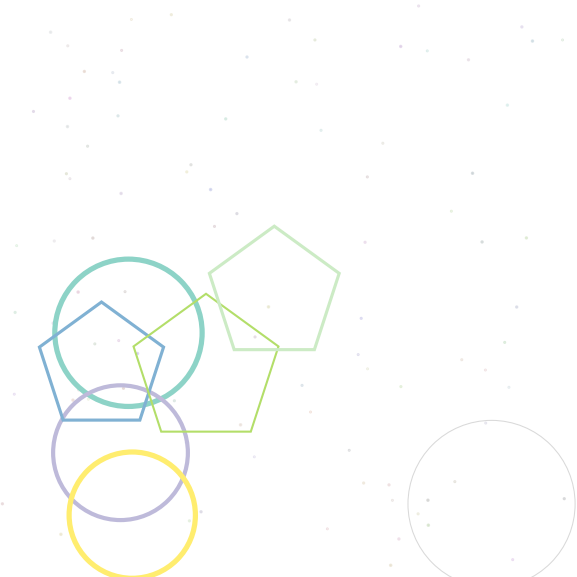[{"shape": "circle", "thickness": 2.5, "radius": 0.64, "center": [0.222, 0.423]}, {"shape": "circle", "thickness": 2, "radius": 0.58, "center": [0.209, 0.215]}, {"shape": "pentagon", "thickness": 1.5, "radius": 0.57, "center": [0.176, 0.363]}, {"shape": "pentagon", "thickness": 1, "radius": 0.66, "center": [0.357, 0.358]}, {"shape": "circle", "thickness": 0.5, "radius": 0.72, "center": [0.851, 0.127]}, {"shape": "pentagon", "thickness": 1.5, "radius": 0.59, "center": [0.475, 0.489]}, {"shape": "circle", "thickness": 2.5, "radius": 0.55, "center": [0.229, 0.107]}]